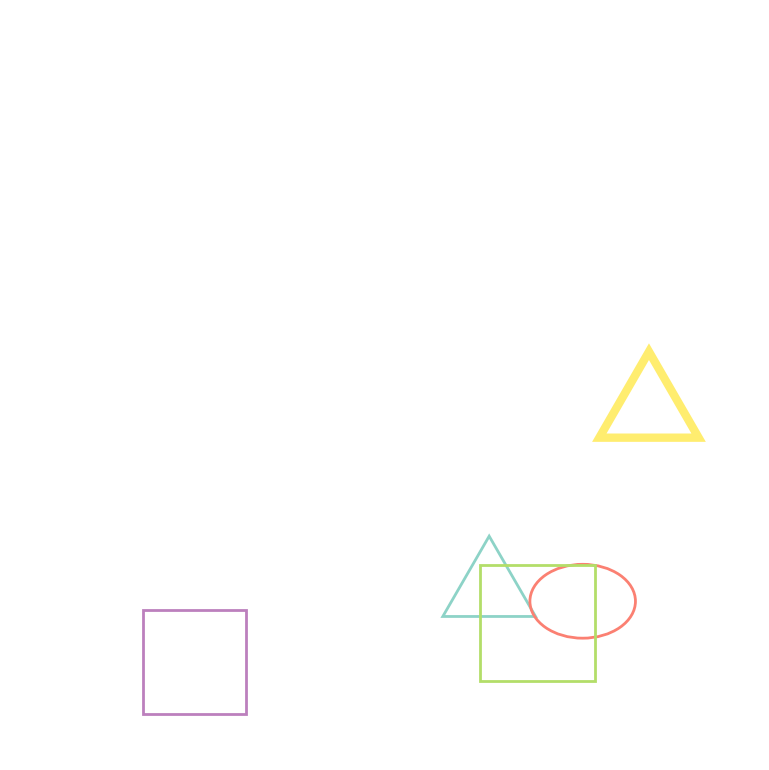[{"shape": "triangle", "thickness": 1, "radius": 0.35, "center": [0.635, 0.234]}, {"shape": "oval", "thickness": 1, "radius": 0.34, "center": [0.757, 0.219]}, {"shape": "square", "thickness": 1, "radius": 0.37, "center": [0.698, 0.191]}, {"shape": "square", "thickness": 1, "radius": 0.34, "center": [0.253, 0.14]}, {"shape": "triangle", "thickness": 3, "radius": 0.37, "center": [0.843, 0.469]}]